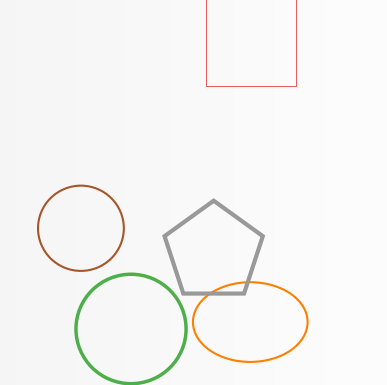[{"shape": "square", "thickness": 0.5, "radius": 0.58, "center": [0.648, 0.894]}, {"shape": "circle", "thickness": 2.5, "radius": 0.71, "center": [0.338, 0.146]}, {"shape": "oval", "thickness": 1.5, "radius": 0.74, "center": [0.646, 0.163]}, {"shape": "circle", "thickness": 1.5, "radius": 0.55, "center": [0.209, 0.407]}, {"shape": "pentagon", "thickness": 3, "radius": 0.67, "center": [0.551, 0.345]}]